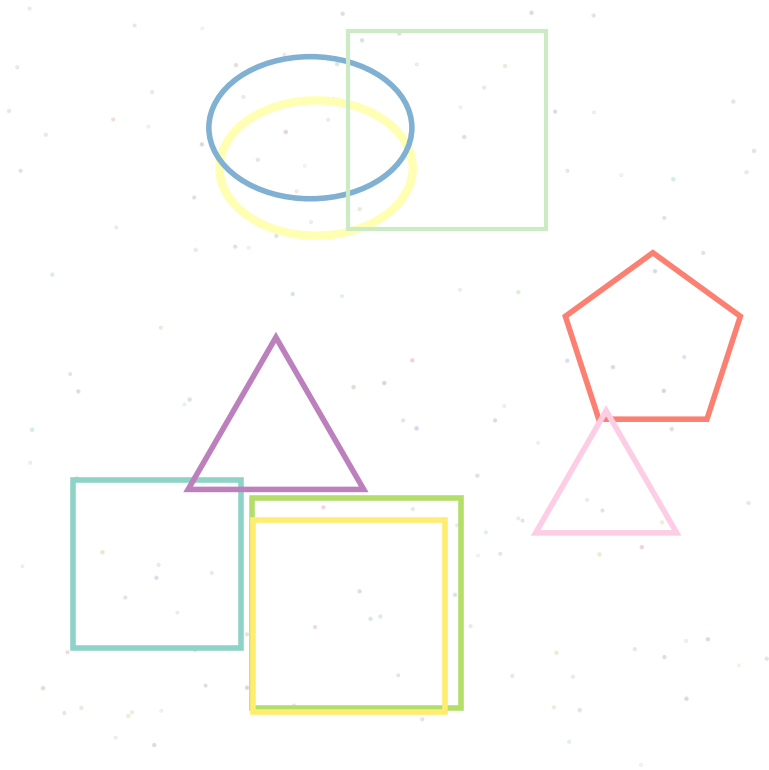[{"shape": "square", "thickness": 2, "radius": 0.55, "center": [0.204, 0.268]}, {"shape": "oval", "thickness": 3, "radius": 0.63, "center": [0.411, 0.782]}, {"shape": "pentagon", "thickness": 2, "radius": 0.6, "center": [0.848, 0.552]}, {"shape": "oval", "thickness": 2, "radius": 0.66, "center": [0.403, 0.834]}, {"shape": "square", "thickness": 2, "radius": 0.68, "center": [0.463, 0.217]}, {"shape": "triangle", "thickness": 2, "radius": 0.53, "center": [0.787, 0.361]}, {"shape": "triangle", "thickness": 2, "radius": 0.66, "center": [0.358, 0.43]}, {"shape": "square", "thickness": 1.5, "radius": 0.64, "center": [0.58, 0.831]}, {"shape": "square", "thickness": 2, "radius": 0.62, "center": [0.453, 0.2]}]